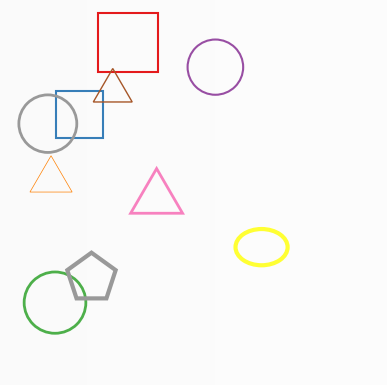[{"shape": "square", "thickness": 1.5, "radius": 0.39, "center": [0.331, 0.889]}, {"shape": "square", "thickness": 1.5, "radius": 0.3, "center": [0.205, 0.702]}, {"shape": "circle", "thickness": 2, "radius": 0.4, "center": [0.142, 0.214]}, {"shape": "circle", "thickness": 1.5, "radius": 0.36, "center": [0.556, 0.826]}, {"shape": "triangle", "thickness": 0.5, "radius": 0.31, "center": [0.132, 0.533]}, {"shape": "oval", "thickness": 3, "radius": 0.34, "center": [0.675, 0.358]}, {"shape": "triangle", "thickness": 1, "radius": 0.29, "center": [0.291, 0.764]}, {"shape": "triangle", "thickness": 2, "radius": 0.39, "center": [0.404, 0.485]}, {"shape": "pentagon", "thickness": 3, "radius": 0.33, "center": [0.236, 0.278]}, {"shape": "circle", "thickness": 2, "radius": 0.37, "center": [0.123, 0.679]}]